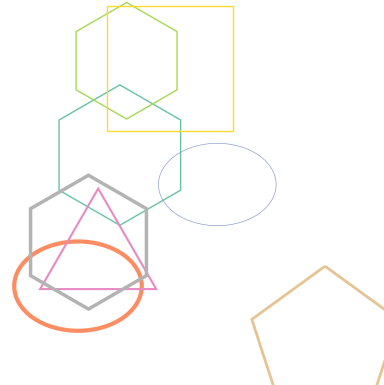[{"shape": "hexagon", "thickness": 1, "radius": 0.91, "center": [0.311, 0.597]}, {"shape": "oval", "thickness": 3, "radius": 0.83, "center": [0.203, 0.257]}, {"shape": "oval", "thickness": 0.5, "radius": 0.76, "center": [0.564, 0.521]}, {"shape": "triangle", "thickness": 1.5, "radius": 0.87, "center": [0.255, 0.336]}, {"shape": "hexagon", "thickness": 1, "radius": 0.76, "center": [0.329, 0.842]}, {"shape": "square", "thickness": 1, "radius": 0.82, "center": [0.442, 0.822]}, {"shape": "pentagon", "thickness": 2, "radius": 1.0, "center": [0.844, 0.109]}, {"shape": "hexagon", "thickness": 2.5, "radius": 0.87, "center": [0.23, 0.371]}]